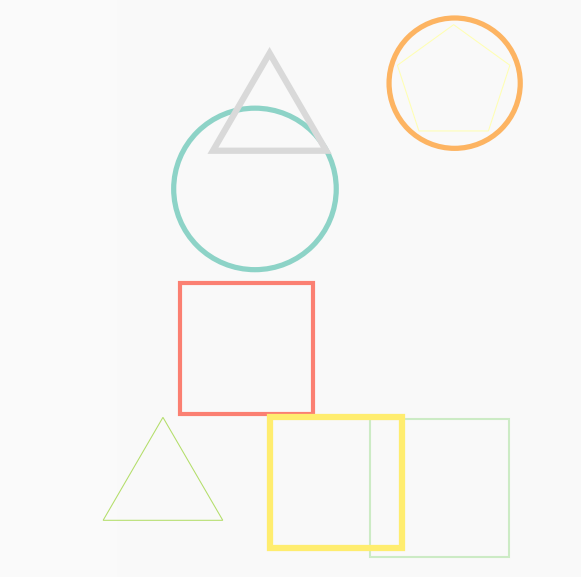[{"shape": "circle", "thickness": 2.5, "radius": 0.7, "center": [0.439, 0.672]}, {"shape": "pentagon", "thickness": 0.5, "radius": 0.51, "center": [0.78, 0.855]}, {"shape": "square", "thickness": 2, "radius": 0.57, "center": [0.424, 0.396]}, {"shape": "circle", "thickness": 2.5, "radius": 0.56, "center": [0.782, 0.855]}, {"shape": "triangle", "thickness": 0.5, "radius": 0.59, "center": [0.28, 0.158]}, {"shape": "triangle", "thickness": 3, "radius": 0.56, "center": [0.464, 0.794]}, {"shape": "square", "thickness": 1, "radius": 0.6, "center": [0.756, 0.154]}, {"shape": "square", "thickness": 3, "radius": 0.57, "center": [0.578, 0.163]}]